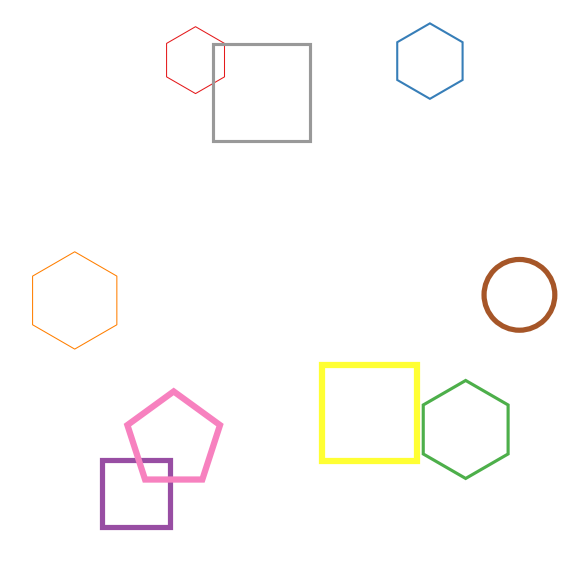[{"shape": "hexagon", "thickness": 0.5, "radius": 0.29, "center": [0.339, 0.895]}, {"shape": "hexagon", "thickness": 1, "radius": 0.33, "center": [0.744, 0.893]}, {"shape": "hexagon", "thickness": 1.5, "radius": 0.42, "center": [0.806, 0.255]}, {"shape": "square", "thickness": 2.5, "radius": 0.29, "center": [0.236, 0.144]}, {"shape": "hexagon", "thickness": 0.5, "radius": 0.42, "center": [0.129, 0.479]}, {"shape": "square", "thickness": 3, "radius": 0.41, "center": [0.64, 0.284]}, {"shape": "circle", "thickness": 2.5, "radius": 0.31, "center": [0.899, 0.489]}, {"shape": "pentagon", "thickness": 3, "radius": 0.42, "center": [0.301, 0.237]}, {"shape": "square", "thickness": 1.5, "radius": 0.42, "center": [0.452, 0.84]}]